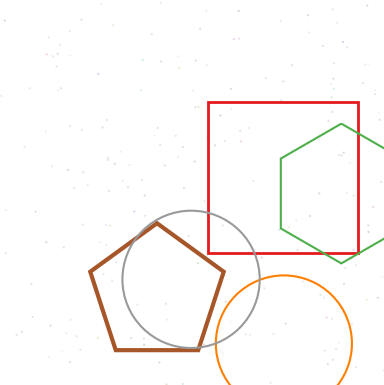[{"shape": "square", "thickness": 2, "radius": 0.98, "center": [0.735, 0.54]}, {"shape": "hexagon", "thickness": 1.5, "radius": 0.91, "center": [0.887, 0.497]}, {"shape": "circle", "thickness": 1.5, "radius": 0.88, "center": [0.737, 0.108]}, {"shape": "pentagon", "thickness": 3, "radius": 0.91, "center": [0.408, 0.238]}, {"shape": "circle", "thickness": 1.5, "radius": 0.89, "center": [0.496, 0.274]}]